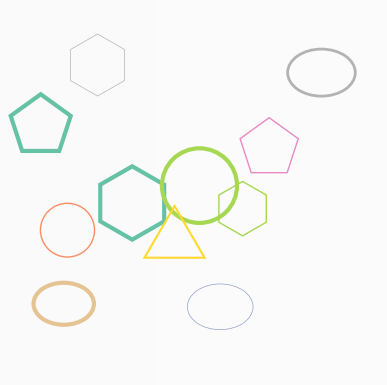[{"shape": "pentagon", "thickness": 3, "radius": 0.41, "center": [0.105, 0.674]}, {"shape": "hexagon", "thickness": 3, "radius": 0.48, "center": [0.341, 0.473]}, {"shape": "circle", "thickness": 1, "radius": 0.35, "center": [0.174, 0.402]}, {"shape": "oval", "thickness": 0.5, "radius": 0.42, "center": [0.568, 0.203]}, {"shape": "pentagon", "thickness": 1, "radius": 0.39, "center": [0.695, 0.615]}, {"shape": "hexagon", "thickness": 1, "radius": 0.35, "center": [0.626, 0.458]}, {"shape": "circle", "thickness": 3, "radius": 0.48, "center": [0.515, 0.518]}, {"shape": "triangle", "thickness": 1.5, "radius": 0.45, "center": [0.45, 0.375]}, {"shape": "oval", "thickness": 3, "radius": 0.39, "center": [0.164, 0.211]}, {"shape": "hexagon", "thickness": 0.5, "radius": 0.4, "center": [0.252, 0.831]}, {"shape": "oval", "thickness": 2, "radius": 0.44, "center": [0.83, 0.811]}]